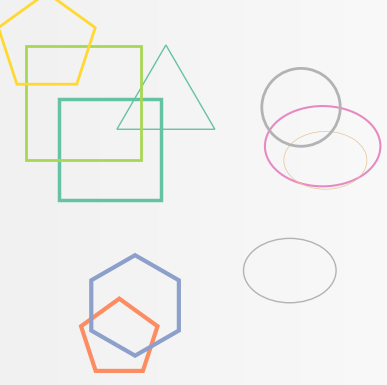[{"shape": "square", "thickness": 2.5, "radius": 0.66, "center": [0.285, 0.612]}, {"shape": "triangle", "thickness": 1, "radius": 0.73, "center": [0.428, 0.737]}, {"shape": "pentagon", "thickness": 3, "radius": 0.52, "center": [0.308, 0.121]}, {"shape": "hexagon", "thickness": 3, "radius": 0.65, "center": [0.349, 0.207]}, {"shape": "oval", "thickness": 1.5, "radius": 0.75, "center": [0.833, 0.62]}, {"shape": "square", "thickness": 2, "radius": 0.74, "center": [0.217, 0.733]}, {"shape": "pentagon", "thickness": 2, "radius": 0.66, "center": [0.121, 0.888]}, {"shape": "oval", "thickness": 0.5, "radius": 0.54, "center": [0.84, 0.584]}, {"shape": "oval", "thickness": 1, "radius": 0.6, "center": [0.748, 0.297]}, {"shape": "circle", "thickness": 2, "radius": 0.51, "center": [0.777, 0.721]}]